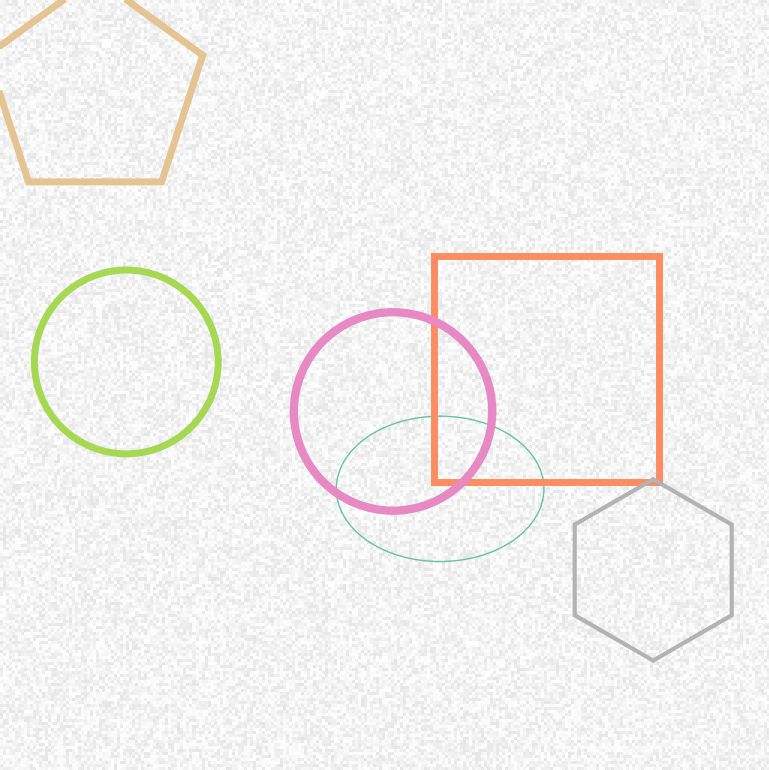[{"shape": "oval", "thickness": 0.5, "radius": 0.67, "center": [0.572, 0.365]}, {"shape": "square", "thickness": 2.5, "radius": 0.73, "center": [0.71, 0.521]}, {"shape": "circle", "thickness": 3, "radius": 0.64, "center": [0.51, 0.466]}, {"shape": "circle", "thickness": 2.5, "radius": 0.6, "center": [0.164, 0.53]}, {"shape": "pentagon", "thickness": 2.5, "radius": 0.74, "center": [0.123, 0.883]}, {"shape": "hexagon", "thickness": 1.5, "radius": 0.59, "center": [0.848, 0.26]}]